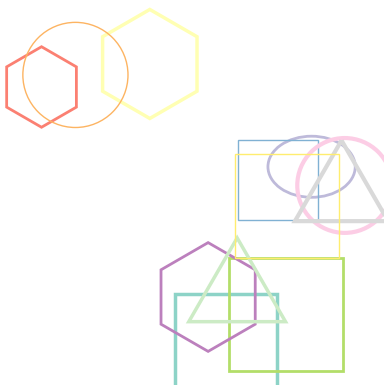[{"shape": "square", "thickness": 2.5, "radius": 0.66, "center": [0.587, 0.105]}, {"shape": "hexagon", "thickness": 2.5, "radius": 0.71, "center": [0.389, 0.834]}, {"shape": "oval", "thickness": 2, "radius": 0.57, "center": [0.809, 0.567]}, {"shape": "hexagon", "thickness": 2, "radius": 0.52, "center": [0.108, 0.774]}, {"shape": "square", "thickness": 1, "radius": 0.52, "center": [0.722, 0.532]}, {"shape": "circle", "thickness": 1, "radius": 0.68, "center": [0.196, 0.805]}, {"shape": "square", "thickness": 2, "radius": 0.74, "center": [0.744, 0.183]}, {"shape": "circle", "thickness": 3, "radius": 0.62, "center": [0.895, 0.518]}, {"shape": "triangle", "thickness": 3, "radius": 0.7, "center": [0.887, 0.495]}, {"shape": "hexagon", "thickness": 2, "radius": 0.71, "center": [0.541, 0.229]}, {"shape": "triangle", "thickness": 2.5, "radius": 0.73, "center": [0.616, 0.237]}, {"shape": "square", "thickness": 1, "radius": 0.68, "center": [0.747, 0.464]}]